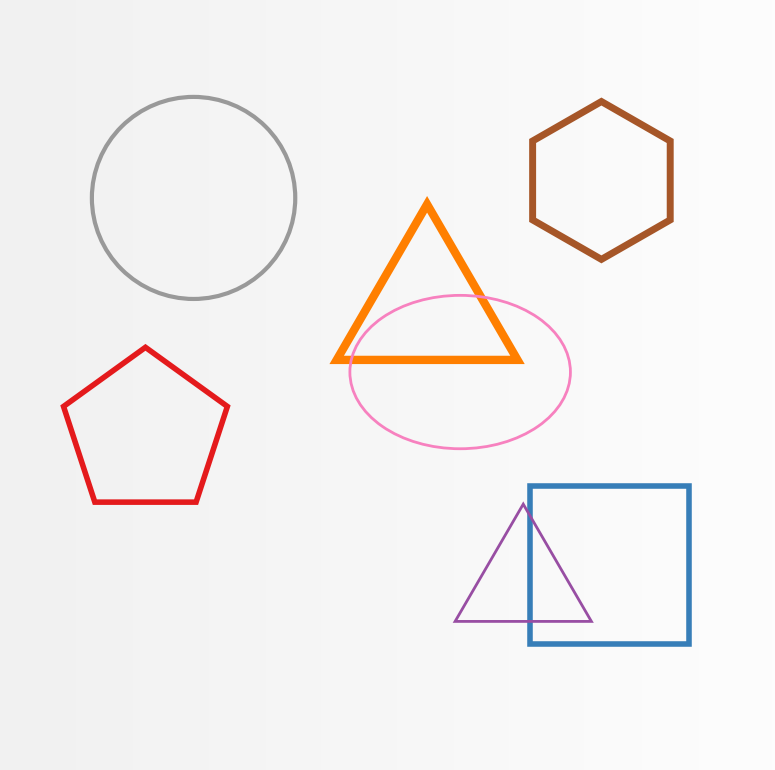[{"shape": "pentagon", "thickness": 2, "radius": 0.56, "center": [0.188, 0.438]}, {"shape": "square", "thickness": 2, "radius": 0.51, "center": [0.787, 0.266]}, {"shape": "triangle", "thickness": 1, "radius": 0.51, "center": [0.675, 0.244]}, {"shape": "triangle", "thickness": 3, "radius": 0.67, "center": [0.551, 0.6]}, {"shape": "hexagon", "thickness": 2.5, "radius": 0.51, "center": [0.776, 0.766]}, {"shape": "oval", "thickness": 1, "radius": 0.71, "center": [0.594, 0.517]}, {"shape": "circle", "thickness": 1.5, "radius": 0.66, "center": [0.25, 0.743]}]